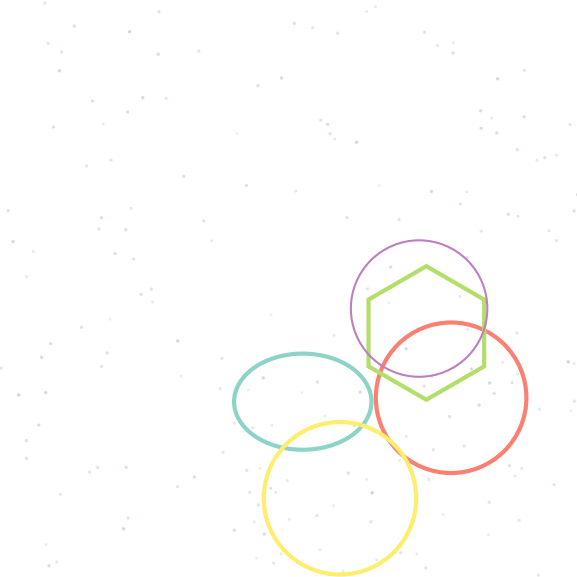[{"shape": "oval", "thickness": 2, "radius": 0.59, "center": [0.524, 0.304]}, {"shape": "circle", "thickness": 2, "radius": 0.65, "center": [0.781, 0.31]}, {"shape": "hexagon", "thickness": 2, "radius": 0.58, "center": [0.738, 0.423]}, {"shape": "circle", "thickness": 1, "radius": 0.59, "center": [0.726, 0.465]}, {"shape": "circle", "thickness": 2, "radius": 0.66, "center": [0.589, 0.136]}]